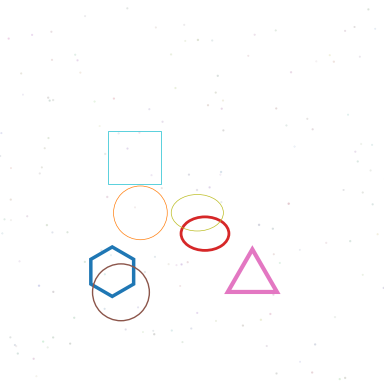[{"shape": "hexagon", "thickness": 2.5, "radius": 0.32, "center": [0.292, 0.294]}, {"shape": "circle", "thickness": 0.5, "radius": 0.35, "center": [0.365, 0.447]}, {"shape": "oval", "thickness": 2, "radius": 0.31, "center": [0.532, 0.393]}, {"shape": "circle", "thickness": 1, "radius": 0.37, "center": [0.314, 0.241]}, {"shape": "triangle", "thickness": 3, "radius": 0.37, "center": [0.655, 0.279]}, {"shape": "oval", "thickness": 0.5, "radius": 0.34, "center": [0.513, 0.447]}, {"shape": "square", "thickness": 0.5, "radius": 0.35, "center": [0.35, 0.591]}]